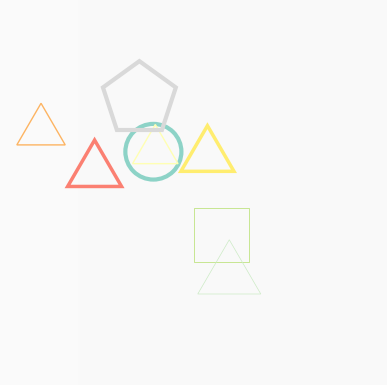[{"shape": "circle", "thickness": 3, "radius": 0.36, "center": [0.396, 0.606]}, {"shape": "triangle", "thickness": 1, "radius": 0.34, "center": [0.401, 0.609]}, {"shape": "triangle", "thickness": 2.5, "radius": 0.4, "center": [0.244, 0.556]}, {"shape": "triangle", "thickness": 1, "radius": 0.36, "center": [0.106, 0.66]}, {"shape": "square", "thickness": 0.5, "radius": 0.35, "center": [0.572, 0.388]}, {"shape": "pentagon", "thickness": 3, "radius": 0.49, "center": [0.36, 0.742]}, {"shape": "triangle", "thickness": 0.5, "radius": 0.47, "center": [0.592, 0.283]}, {"shape": "triangle", "thickness": 2.5, "radius": 0.4, "center": [0.535, 0.595]}]